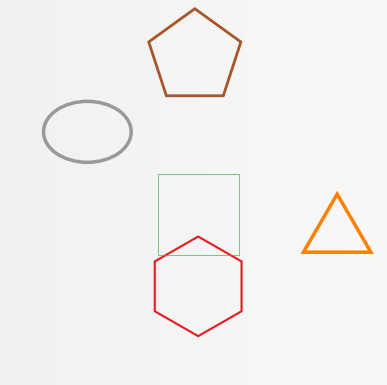[{"shape": "hexagon", "thickness": 1.5, "radius": 0.65, "center": [0.511, 0.256]}, {"shape": "square", "thickness": 0.5, "radius": 0.53, "center": [0.512, 0.442]}, {"shape": "triangle", "thickness": 2.5, "radius": 0.5, "center": [0.87, 0.395]}, {"shape": "pentagon", "thickness": 2, "radius": 0.62, "center": [0.503, 0.852]}, {"shape": "oval", "thickness": 2.5, "radius": 0.57, "center": [0.225, 0.658]}]